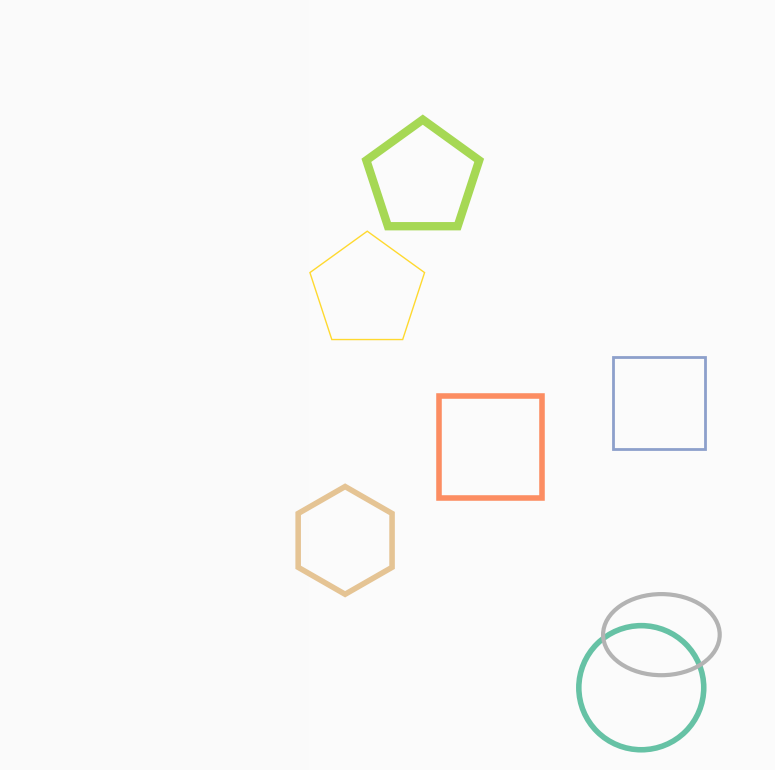[{"shape": "circle", "thickness": 2, "radius": 0.4, "center": [0.827, 0.107]}, {"shape": "square", "thickness": 2, "radius": 0.33, "center": [0.633, 0.42]}, {"shape": "square", "thickness": 1, "radius": 0.3, "center": [0.85, 0.477]}, {"shape": "pentagon", "thickness": 3, "radius": 0.38, "center": [0.546, 0.768]}, {"shape": "pentagon", "thickness": 0.5, "radius": 0.39, "center": [0.474, 0.622]}, {"shape": "hexagon", "thickness": 2, "radius": 0.35, "center": [0.445, 0.298]}, {"shape": "oval", "thickness": 1.5, "radius": 0.38, "center": [0.853, 0.176]}]